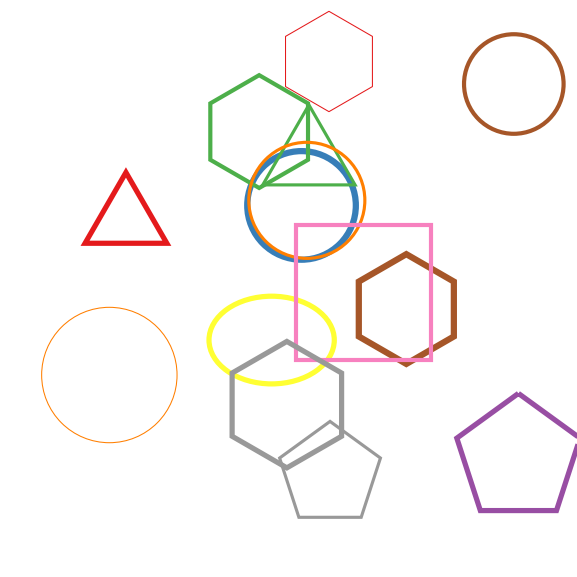[{"shape": "triangle", "thickness": 2.5, "radius": 0.41, "center": [0.218, 0.619]}, {"shape": "hexagon", "thickness": 0.5, "radius": 0.43, "center": [0.57, 0.893]}, {"shape": "circle", "thickness": 3, "radius": 0.47, "center": [0.522, 0.643]}, {"shape": "hexagon", "thickness": 2, "radius": 0.49, "center": [0.449, 0.771]}, {"shape": "triangle", "thickness": 1.5, "radius": 0.46, "center": [0.535, 0.725]}, {"shape": "pentagon", "thickness": 2.5, "radius": 0.56, "center": [0.898, 0.206]}, {"shape": "circle", "thickness": 0.5, "radius": 0.59, "center": [0.189, 0.35]}, {"shape": "circle", "thickness": 1.5, "radius": 0.5, "center": [0.531, 0.652]}, {"shape": "oval", "thickness": 2.5, "radius": 0.54, "center": [0.47, 0.41]}, {"shape": "circle", "thickness": 2, "radius": 0.43, "center": [0.89, 0.854]}, {"shape": "hexagon", "thickness": 3, "radius": 0.48, "center": [0.704, 0.464]}, {"shape": "square", "thickness": 2, "radius": 0.58, "center": [0.629, 0.493]}, {"shape": "pentagon", "thickness": 1.5, "radius": 0.46, "center": [0.571, 0.178]}, {"shape": "hexagon", "thickness": 2.5, "radius": 0.55, "center": [0.497, 0.298]}]